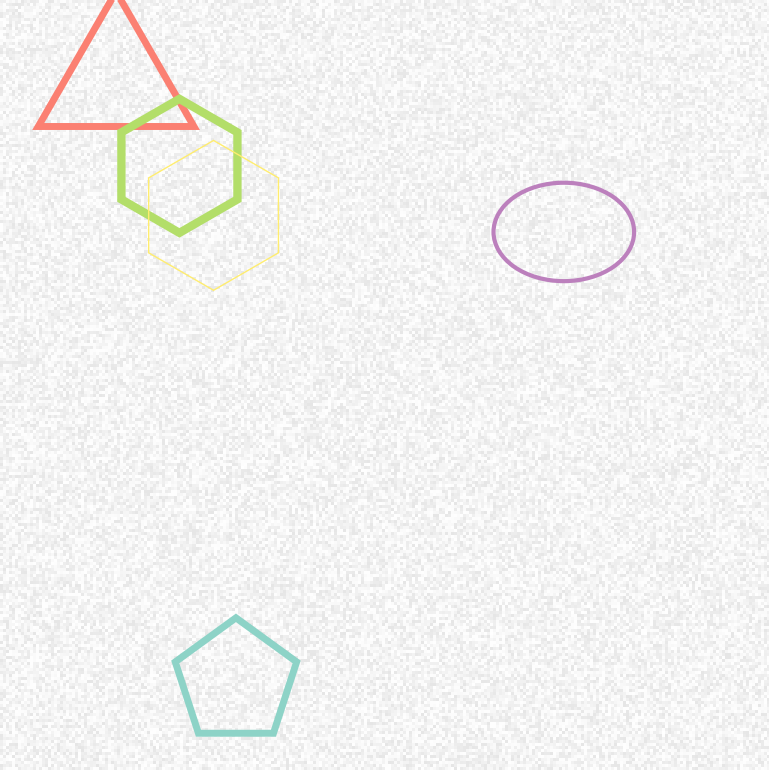[{"shape": "pentagon", "thickness": 2.5, "radius": 0.41, "center": [0.306, 0.115]}, {"shape": "triangle", "thickness": 2.5, "radius": 0.58, "center": [0.151, 0.894]}, {"shape": "hexagon", "thickness": 3, "radius": 0.44, "center": [0.233, 0.785]}, {"shape": "oval", "thickness": 1.5, "radius": 0.46, "center": [0.732, 0.699]}, {"shape": "hexagon", "thickness": 0.5, "radius": 0.49, "center": [0.277, 0.72]}]